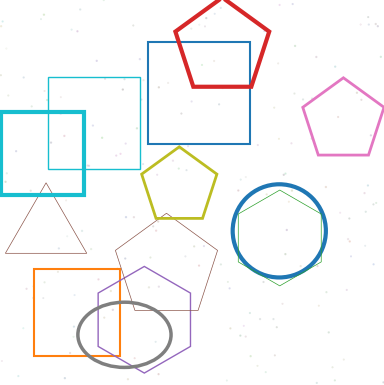[{"shape": "square", "thickness": 1.5, "radius": 0.66, "center": [0.516, 0.758]}, {"shape": "circle", "thickness": 3, "radius": 0.61, "center": [0.725, 0.4]}, {"shape": "square", "thickness": 1.5, "radius": 0.56, "center": [0.2, 0.189]}, {"shape": "hexagon", "thickness": 0.5, "radius": 0.62, "center": [0.727, 0.382]}, {"shape": "pentagon", "thickness": 3, "radius": 0.64, "center": [0.577, 0.878]}, {"shape": "hexagon", "thickness": 1, "radius": 0.69, "center": [0.375, 0.169]}, {"shape": "pentagon", "thickness": 0.5, "radius": 0.7, "center": [0.432, 0.307]}, {"shape": "triangle", "thickness": 0.5, "radius": 0.61, "center": [0.12, 0.403]}, {"shape": "pentagon", "thickness": 2, "radius": 0.55, "center": [0.892, 0.687]}, {"shape": "oval", "thickness": 2.5, "radius": 0.61, "center": [0.323, 0.13]}, {"shape": "pentagon", "thickness": 2, "radius": 0.51, "center": [0.466, 0.516]}, {"shape": "square", "thickness": 1, "radius": 0.6, "center": [0.244, 0.68]}, {"shape": "square", "thickness": 3, "radius": 0.54, "center": [0.111, 0.6]}]